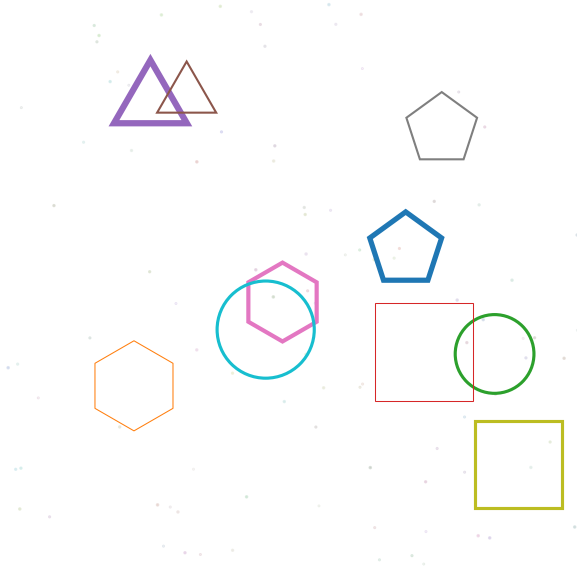[{"shape": "pentagon", "thickness": 2.5, "radius": 0.33, "center": [0.703, 0.567]}, {"shape": "hexagon", "thickness": 0.5, "radius": 0.39, "center": [0.232, 0.331]}, {"shape": "circle", "thickness": 1.5, "radius": 0.34, "center": [0.856, 0.386]}, {"shape": "square", "thickness": 0.5, "radius": 0.42, "center": [0.734, 0.389]}, {"shape": "triangle", "thickness": 3, "radius": 0.36, "center": [0.26, 0.822]}, {"shape": "triangle", "thickness": 1, "radius": 0.3, "center": [0.323, 0.834]}, {"shape": "hexagon", "thickness": 2, "radius": 0.34, "center": [0.489, 0.476]}, {"shape": "pentagon", "thickness": 1, "radius": 0.32, "center": [0.765, 0.775]}, {"shape": "square", "thickness": 1.5, "radius": 0.38, "center": [0.898, 0.195]}, {"shape": "circle", "thickness": 1.5, "radius": 0.42, "center": [0.46, 0.428]}]